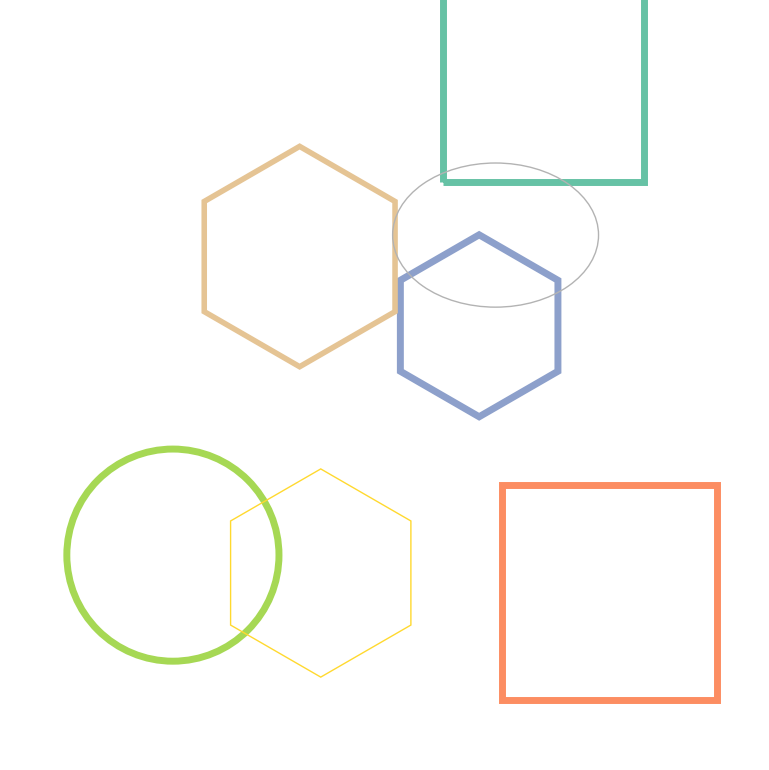[{"shape": "square", "thickness": 2.5, "radius": 0.65, "center": [0.706, 0.895]}, {"shape": "square", "thickness": 2.5, "radius": 0.7, "center": [0.792, 0.231]}, {"shape": "hexagon", "thickness": 2.5, "radius": 0.59, "center": [0.622, 0.577]}, {"shape": "circle", "thickness": 2.5, "radius": 0.69, "center": [0.225, 0.279]}, {"shape": "hexagon", "thickness": 0.5, "radius": 0.68, "center": [0.417, 0.256]}, {"shape": "hexagon", "thickness": 2, "radius": 0.72, "center": [0.389, 0.667]}, {"shape": "oval", "thickness": 0.5, "radius": 0.67, "center": [0.644, 0.695]}]